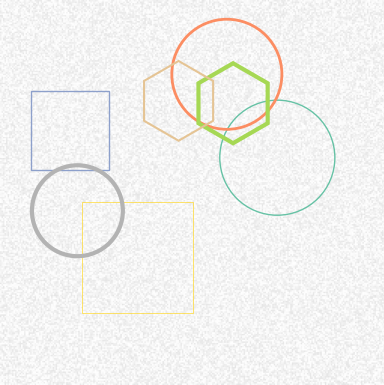[{"shape": "circle", "thickness": 1, "radius": 0.75, "center": [0.72, 0.59]}, {"shape": "circle", "thickness": 2, "radius": 0.71, "center": [0.589, 0.807]}, {"shape": "square", "thickness": 1, "radius": 0.51, "center": [0.182, 0.661]}, {"shape": "hexagon", "thickness": 3, "radius": 0.52, "center": [0.605, 0.732]}, {"shape": "square", "thickness": 0.5, "radius": 0.72, "center": [0.357, 0.33]}, {"shape": "hexagon", "thickness": 1.5, "radius": 0.52, "center": [0.464, 0.738]}, {"shape": "circle", "thickness": 3, "radius": 0.59, "center": [0.201, 0.453]}]